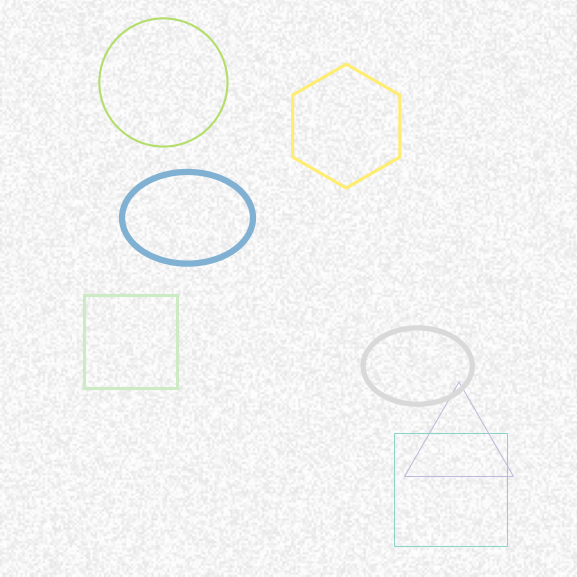[{"shape": "square", "thickness": 0.5, "radius": 0.49, "center": [0.78, 0.152]}, {"shape": "triangle", "thickness": 0.5, "radius": 0.54, "center": [0.795, 0.229]}, {"shape": "oval", "thickness": 3, "radius": 0.57, "center": [0.325, 0.622]}, {"shape": "circle", "thickness": 1, "radius": 0.55, "center": [0.283, 0.856]}, {"shape": "oval", "thickness": 2.5, "radius": 0.47, "center": [0.723, 0.365]}, {"shape": "square", "thickness": 1.5, "radius": 0.4, "center": [0.225, 0.407]}, {"shape": "hexagon", "thickness": 1.5, "radius": 0.54, "center": [0.6, 0.781]}]